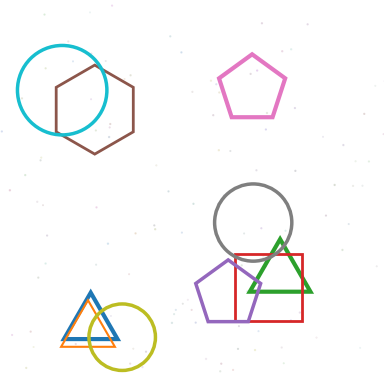[{"shape": "triangle", "thickness": 3, "radius": 0.4, "center": [0.236, 0.159]}, {"shape": "triangle", "thickness": 1.5, "radius": 0.4, "center": [0.229, 0.14]}, {"shape": "triangle", "thickness": 3, "radius": 0.45, "center": [0.728, 0.288]}, {"shape": "square", "thickness": 2, "radius": 0.43, "center": [0.697, 0.253]}, {"shape": "pentagon", "thickness": 2.5, "radius": 0.44, "center": [0.593, 0.236]}, {"shape": "hexagon", "thickness": 2, "radius": 0.58, "center": [0.246, 0.715]}, {"shape": "pentagon", "thickness": 3, "radius": 0.45, "center": [0.655, 0.769]}, {"shape": "circle", "thickness": 2.5, "radius": 0.5, "center": [0.658, 0.422]}, {"shape": "circle", "thickness": 2.5, "radius": 0.43, "center": [0.317, 0.124]}, {"shape": "circle", "thickness": 2.5, "radius": 0.58, "center": [0.161, 0.766]}]